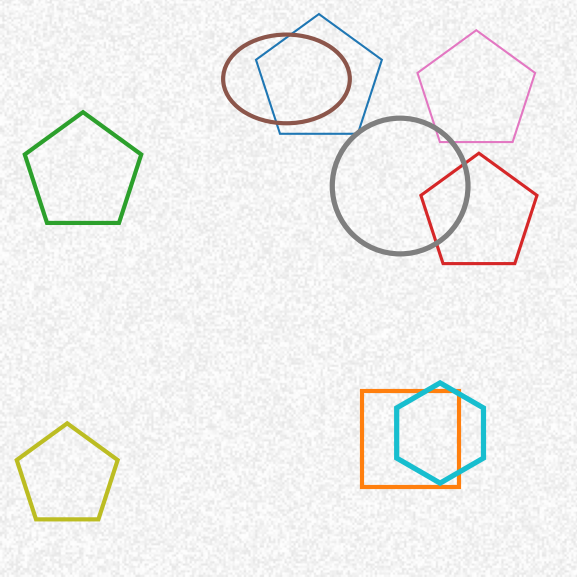[{"shape": "pentagon", "thickness": 1, "radius": 0.57, "center": [0.552, 0.86]}, {"shape": "square", "thickness": 2, "radius": 0.42, "center": [0.711, 0.239]}, {"shape": "pentagon", "thickness": 2, "radius": 0.53, "center": [0.144, 0.699]}, {"shape": "pentagon", "thickness": 1.5, "radius": 0.53, "center": [0.829, 0.628]}, {"shape": "oval", "thickness": 2, "radius": 0.55, "center": [0.496, 0.862]}, {"shape": "pentagon", "thickness": 1, "radius": 0.54, "center": [0.825, 0.84]}, {"shape": "circle", "thickness": 2.5, "radius": 0.59, "center": [0.693, 0.677]}, {"shape": "pentagon", "thickness": 2, "radius": 0.46, "center": [0.116, 0.174]}, {"shape": "hexagon", "thickness": 2.5, "radius": 0.43, "center": [0.762, 0.249]}]